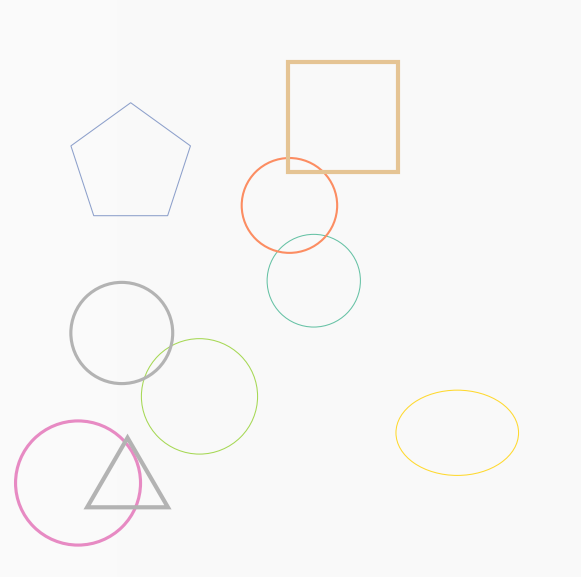[{"shape": "circle", "thickness": 0.5, "radius": 0.4, "center": [0.54, 0.513]}, {"shape": "circle", "thickness": 1, "radius": 0.41, "center": [0.498, 0.643]}, {"shape": "pentagon", "thickness": 0.5, "radius": 0.54, "center": [0.225, 0.713]}, {"shape": "circle", "thickness": 1.5, "radius": 0.54, "center": [0.134, 0.163]}, {"shape": "circle", "thickness": 0.5, "radius": 0.5, "center": [0.343, 0.313]}, {"shape": "oval", "thickness": 0.5, "radius": 0.53, "center": [0.787, 0.25]}, {"shape": "square", "thickness": 2, "radius": 0.47, "center": [0.59, 0.796]}, {"shape": "triangle", "thickness": 2, "radius": 0.4, "center": [0.219, 0.161]}, {"shape": "circle", "thickness": 1.5, "radius": 0.44, "center": [0.21, 0.423]}]